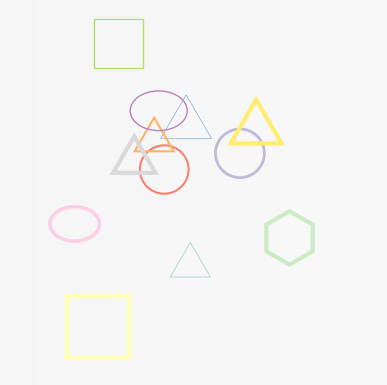[{"shape": "triangle", "thickness": 0.5, "radius": 0.3, "center": [0.491, 0.31]}, {"shape": "square", "thickness": 3, "radius": 0.4, "center": [0.254, 0.151]}, {"shape": "circle", "thickness": 2, "radius": 0.32, "center": [0.619, 0.602]}, {"shape": "circle", "thickness": 1.5, "radius": 0.31, "center": [0.424, 0.56]}, {"shape": "triangle", "thickness": 0.5, "radius": 0.38, "center": [0.48, 0.678]}, {"shape": "triangle", "thickness": 1.5, "radius": 0.29, "center": [0.398, 0.636]}, {"shape": "square", "thickness": 1, "radius": 0.32, "center": [0.306, 0.886]}, {"shape": "oval", "thickness": 2.5, "radius": 0.32, "center": [0.193, 0.418]}, {"shape": "triangle", "thickness": 3, "radius": 0.31, "center": [0.346, 0.583]}, {"shape": "oval", "thickness": 1, "radius": 0.37, "center": [0.41, 0.712]}, {"shape": "hexagon", "thickness": 3, "radius": 0.35, "center": [0.747, 0.382]}, {"shape": "triangle", "thickness": 3, "radius": 0.38, "center": [0.661, 0.665]}]